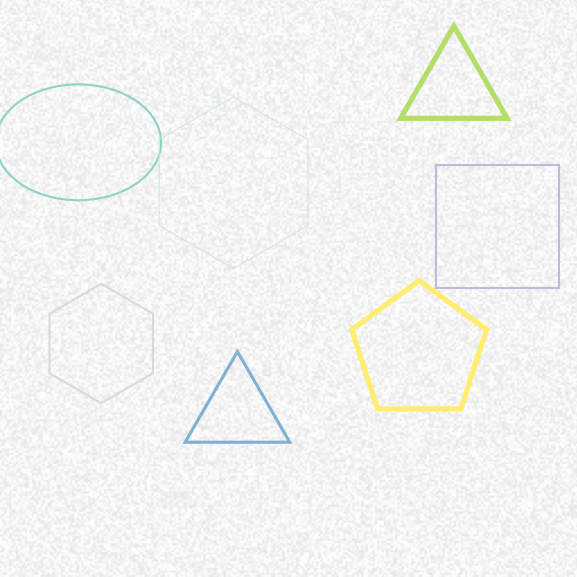[{"shape": "oval", "thickness": 1, "radius": 0.72, "center": [0.136, 0.753]}, {"shape": "square", "thickness": 1, "radius": 0.53, "center": [0.862, 0.607]}, {"shape": "triangle", "thickness": 1.5, "radius": 0.52, "center": [0.411, 0.286]}, {"shape": "triangle", "thickness": 2.5, "radius": 0.53, "center": [0.786, 0.848]}, {"shape": "hexagon", "thickness": 1, "radius": 0.52, "center": [0.175, 0.404]}, {"shape": "hexagon", "thickness": 0.5, "radius": 0.74, "center": [0.404, 0.683]}, {"shape": "pentagon", "thickness": 2.5, "radius": 0.61, "center": [0.726, 0.391]}]